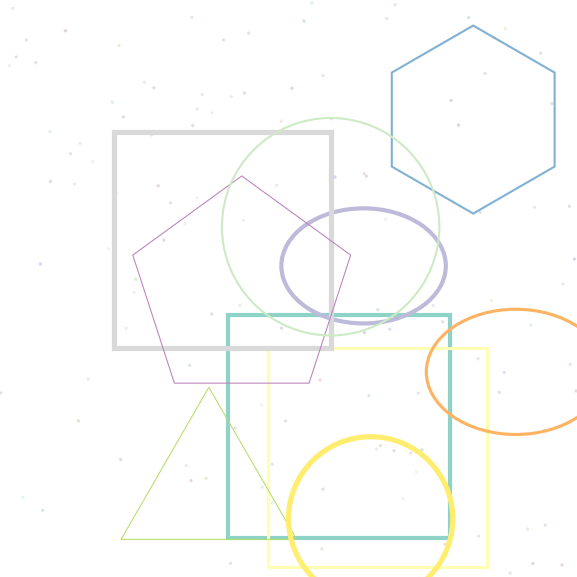[{"shape": "square", "thickness": 2, "radius": 0.96, "center": [0.587, 0.261]}, {"shape": "square", "thickness": 1.5, "radius": 0.95, "center": [0.654, 0.207]}, {"shape": "oval", "thickness": 2, "radius": 0.71, "center": [0.63, 0.539]}, {"shape": "hexagon", "thickness": 1, "radius": 0.81, "center": [0.819, 0.792]}, {"shape": "oval", "thickness": 1.5, "radius": 0.77, "center": [0.893, 0.355]}, {"shape": "triangle", "thickness": 0.5, "radius": 0.88, "center": [0.362, 0.153]}, {"shape": "square", "thickness": 2.5, "radius": 0.94, "center": [0.385, 0.583]}, {"shape": "pentagon", "thickness": 0.5, "radius": 0.99, "center": [0.419, 0.496]}, {"shape": "circle", "thickness": 1, "radius": 0.94, "center": [0.573, 0.607]}, {"shape": "circle", "thickness": 2.5, "radius": 0.71, "center": [0.642, 0.101]}]